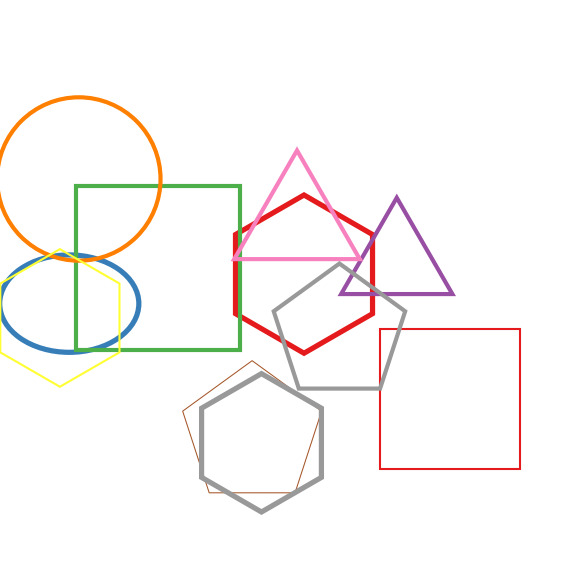[{"shape": "hexagon", "thickness": 2.5, "radius": 0.68, "center": [0.526, 0.524]}, {"shape": "square", "thickness": 1, "radius": 0.61, "center": [0.78, 0.308]}, {"shape": "oval", "thickness": 2.5, "radius": 0.6, "center": [0.12, 0.473]}, {"shape": "square", "thickness": 2, "radius": 0.71, "center": [0.274, 0.535]}, {"shape": "triangle", "thickness": 2, "radius": 0.56, "center": [0.687, 0.546]}, {"shape": "circle", "thickness": 2, "radius": 0.71, "center": [0.137, 0.689]}, {"shape": "hexagon", "thickness": 1, "radius": 0.6, "center": [0.104, 0.449]}, {"shape": "pentagon", "thickness": 0.5, "radius": 0.63, "center": [0.437, 0.248]}, {"shape": "triangle", "thickness": 2, "radius": 0.63, "center": [0.514, 0.613]}, {"shape": "hexagon", "thickness": 2.5, "radius": 0.6, "center": [0.453, 0.232]}, {"shape": "pentagon", "thickness": 2, "radius": 0.6, "center": [0.588, 0.423]}]